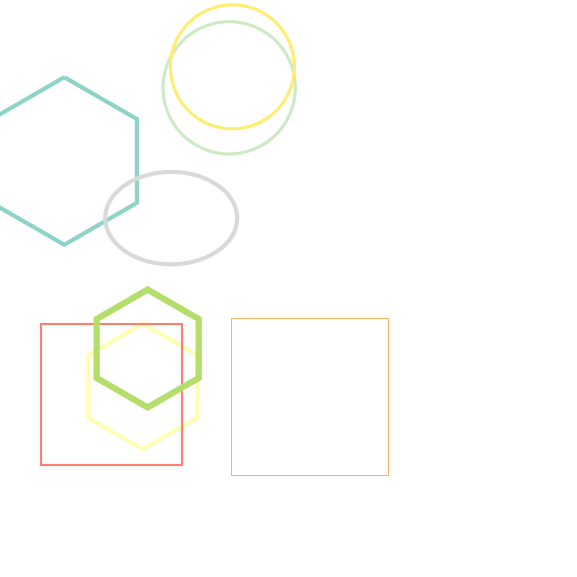[{"shape": "hexagon", "thickness": 2, "radius": 0.73, "center": [0.111, 0.72]}, {"shape": "hexagon", "thickness": 2, "radius": 0.54, "center": [0.247, 0.33]}, {"shape": "square", "thickness": 1, "radius": 0.61, "center": [0.193, 0.317]}, {"shape": "square", "thickness": 0.5, "radius": 0.68, "center": [0.536, 0.313]}, {"shape": "hexagon", "thickness": 3, "radius": 0.51, "center": [0.256, 0.396]}, {"shape": "oval", "thickness": 2, "radius": 0.57, "center": [0.296, 0.621]}, {"shape": "circle", "thickness": 1.5, "radius": 0.57, "center": [0.397, 0.847]}, {"shape": "circle", "thickness": 1.5, "radius": 0.54, "center": [0.402, 0.883]}]